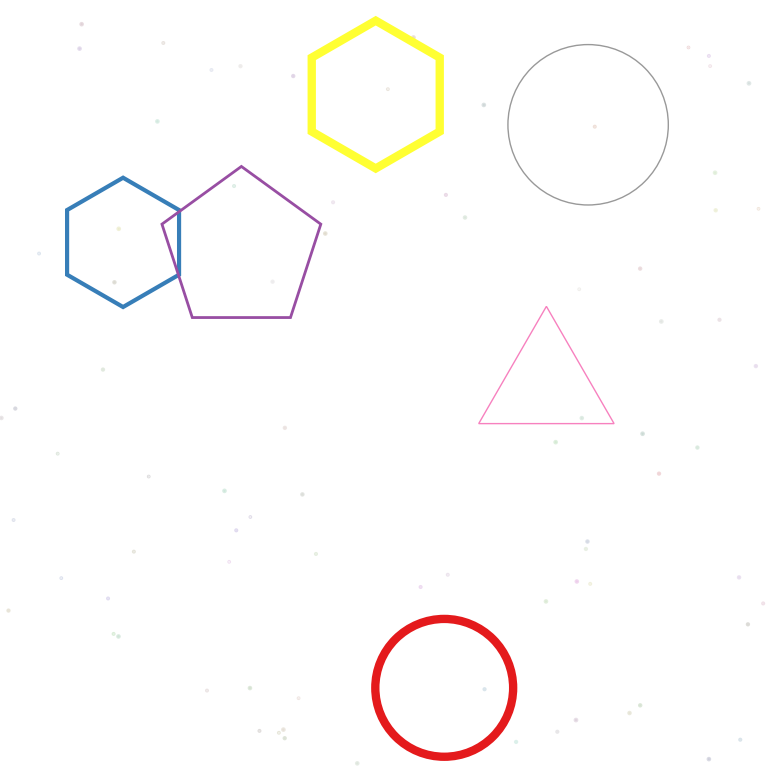[{"shape": "circle", "thickness": 3, "radius": 0.45, "center": [0.577, 0.107]}, {"shape": "hexagon", "thickness": 1.5, "radius": 0.42, "center": [0.16, 0.685]}, {"shape": "pentagon", "thickness": 1, "radius": 0.54, "center": [0.313, 0.675]}, {"shape": "hexagon", "thickness": 3, "radius": 0.48, "center": [0.488, 0.877]}, {"shape": "triangle", "thickness": 0.5, "radius": 0.51, "center": [0.71, 0.501]}, {"shape": "circle", "thickness": 0.5, "radius": 0.52, "center": [0.764, 0.838]}]